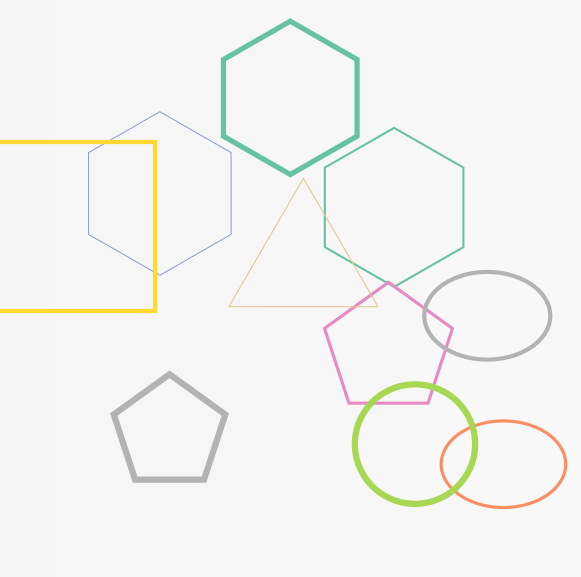[{"shape": "hexagon", "thickness": 1, "radius": 0.69, "center": [0.678, 0.64]}, {"shape": "hexagon", "thickness": 2.5, "radius": 0.66, "center": [0.499, 0.83]}, {"shape": "oval", "thickness": 1.5, "radius": 0.54, "center": [0.866, 0.195]}, {"shape": "hexagon", "thickness": 0.5, "radius": 0.71, "center": [0.275, 0.664]}, {"shape": "pentagon", "thickness": 1.5, "radius": 0.58, "center": [0.668, 0.395]}, {"shape": "circle", "thickness": 3, "radius": 0.52, "center": [0.714, 0.23]}, {"shape": "square", "thickness": 2, "radius": 0.73, "center": [0.121, 0.606]}, {"shape": "triangle", "thickness": 0.5, "radius": 0.74, "center": [0.522, 0.542]}, {"shape": "oval", "thickness": 2, "radius": 0.54, "center": [0.838, 0.452]}, {"shape": "pentagon", "thickness": 3, "radius": 0.5, "center": [0.292, 0.25]}]